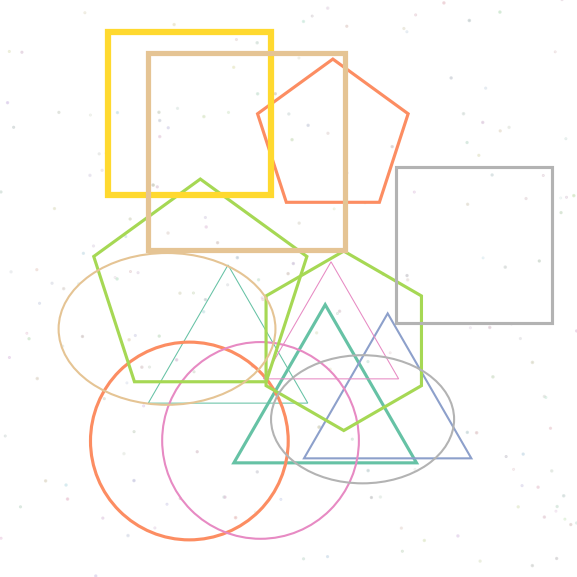[{"shape": "triangle", "thickness": 0.5, "radius": 0.8, "center": [0.395, 0.381]}, {"shape": "triangle", "thickness": 1.5, "radius": 0.91, "center": [0.563, 0.289]}, {"shape": "pentagon", "thickness": 1.5, "radius": 0.69, "center": [0.576, 0.76]}, {"shape": "circle", "thickness": 1.5, "radius": 0.86, "center": [0.328, 0.236]}, {"shape": "triangle", "thickness": 1, "radius": 0.84, "center": [0.671, 0.289]}, {"shape": "circle", "thickness": 1, "radius": 0.85, "center": [0.451, 0.236]}, {"shape": "triangle", "thickness": 0.5, "radius": 0.68, "center": [0.573, 0.411]}, {"shape": "hexagon", "thickness": 1.5, "radius": 0.78, "center": [0.595, 0.409]}, {"shape": "pentagon", "thickness": 1.5, "radius": 0.97, "center": [0.347, 0.495]}, {"shape": "square", "thickness": 3, "radius": 0.71, "center": [0.329, 0.802]}, {"shape": "oval", "thickness": 1, "radius": 0.94, "center": [0.289, 0.43]}, {"shape": "square", "thickness": 2.5, "radius": 0.85, "center": [0.427, 0.737]}, {"shape": "oval", "thickness": 1, "radius": 0.79, "center": [0.628, 0.273]}, {"shape": "square", "thickness": 1.5, "radius": 0.68, "center": [0.82, 0.575]}]